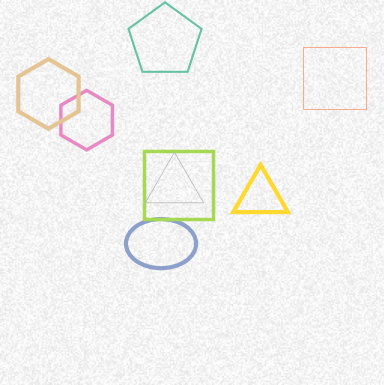[{"shape": "pentagon", "thickness": 1.5, "radius": 0.5, "center": [0.429, 0.894]}, {"shape": "square", "thickness": 0.5, "radius": 0.41, "center": [0.869, 0.797]}, {"shape": "oval", "thickness": 3, "radius": 0.46, "center": [0.418, 0.367]}, {"shape": "hexagon", "thickness": 2.5, "radius": 0.39, "center": [0.225, 0.688]}, {"shape": "square", "thickness": 2.5, "radius": 0.44, "center": [0.464, 0.519]}, {"shape": "triangle", "thickness": 3, "radius": 0.41, "center": [0.677, 0.49]}, {"shape": "hexagon", "thickness": 3, "radius": 0.45, "center": [0.126, 0.756]}, {"shape": "triangle", "thickness": 0.5, "radius": 0.44, "center": [0.453, 0.517]}]